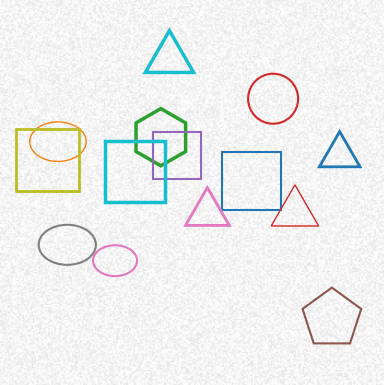[{"shape": "triangle", "thickness": 2, "radius": 0.31, "center": [0.882, 0.597]}, {"shape": "square", "thickness": 1.5, "radius": 0.38, "center": [0.654, 0.53]}, {"shape": "oval", "thickness": 1, "radius": 0.37, "center": [0.151, 0.632]}, {"shape": "hexagon", "thickness": 2.5, "radius": 0.37, "center": [0.418, 0.644]}, {"shape": "circle", "thickness": 1.5, "radius": 0.32, "center": [0.709, 0.744]}, {"shape": "triangle", "thickness": 1, "radius": 0.36, "center": [0.766, 0.449]}, {"shape": "square", "thickness": 1.5, "radius": 0.31, "center": [0.46, 0.596]}, {"shape": "pentagon", "thickness": 1.5, "radius": 0.4, "center": [0.862, 0.173]}, {"shape": "oval", "thickness": 1.5, "radius": 0.29, "center": [0.299, 0.323]}, {"shape": "triangle", "thickness": 2, "radius": 0.33, "center": [0.539, 0.447]}, {"shape": "oval", "thickness": 1.5, "radius": 0.37, "center": [0.175, 0.364]}, {"shape": "square", "thickness": 2, "radius": 0.4, "center": [0.123, 0.584]}, {"shape": "square", "thickness": 2.5, "radius": 0.39, "center": [0.351, 0.554]}, {"shape": "triangle", "thickness": 2.5, "radius": 0.36, "center": [0.44, 0.848]}]